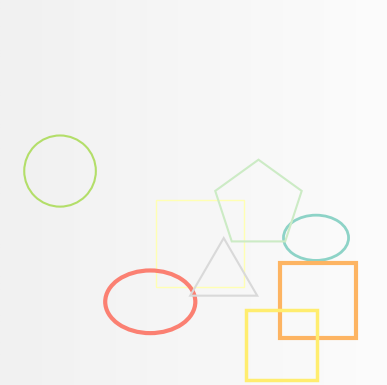[{"shape": "oval", "thickness": 2, "radius": 0.42, "center": [0.816, 0.382]}, {"shape": "square", "thickness": 1, "radius": 0.57, "center": [0.516, 0.368]}, {"shape": "oval", "thickness": 3, "radius": 0.58, "center": [0.388, 0.216]}, {"shape": "square", "thickness": 3, "radius": 0.49, "center": [0.82, 0.22]}, {"shape": "circle", "thickness": 1.5, "radius": 0.46, "center": [0.155, 0.556]}, {"shape": "triangle", "thickness": 1.5, "radius": 0.5, "center": [0.577, 0.282]}, {"shape": "pentagon", "thickness": 1.5, "radius": 0.59, "center": [0.667, 0.468]}, {"shape": "square", "thickness": 2.5, "radius": 0.45, "center": [0.726, 0.103]}]